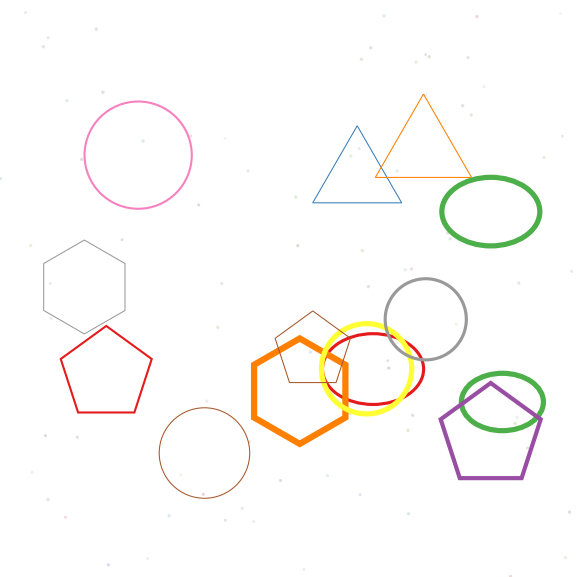[{"shape": "oval", "thickness": 1.5, "radius": 0.44, "center": [0.646, 0.36]}, {"shape": "pentagon", "thickness": 1, "radius": 0.41, "center": [0.184, 0.352]}, {"shape": "triangle", "thickness": 0.5, "radius": 0.44, "center": [0.619, 0.692]}, {"shape": "oval", "thickness": 2.5, "radius": 0.42, "center": [0.85, 0.633]}, {"shape": "oval", "thickness": 2.5, "radius": 0.35, "center": [0.87, 0.303]}, {"shape": "pentagon", "thickness": 2, "radius": 0.46, "center": [0.85, 0.245]}, {"shape": "hexagon", "thickness": 3, "radius": 0.46, "center": [0.519, 0.322]}, {"shape": "triangle", "thickness": 0.5, "radius": 0.48, "center": [0.733, 0.74]}, {"shape": "circle", "thickness": 2.5, "radius": 0.39, "center": [0.635, 0.361]}, {"shape": "pentagon", "thickness": 0.5, "radius": 0.34, "center": [0.542, 0.392]}, {"shape": "circle", "thickness": 0.5, "radius": 0.39, "center": [0.354, 0.215]}, {"shape": "circle", "thickness": 1, "radius": 0.46, "center": [0.239, 0.73]}, {"shape": "circle", "thickness": 1.5, "radius": 0.35, "center": [0.737, 0.446]}, {"shape": "hexagon", "thickness": 0.5, "radius": 0.41, "center": [0.146, 0.502]}]